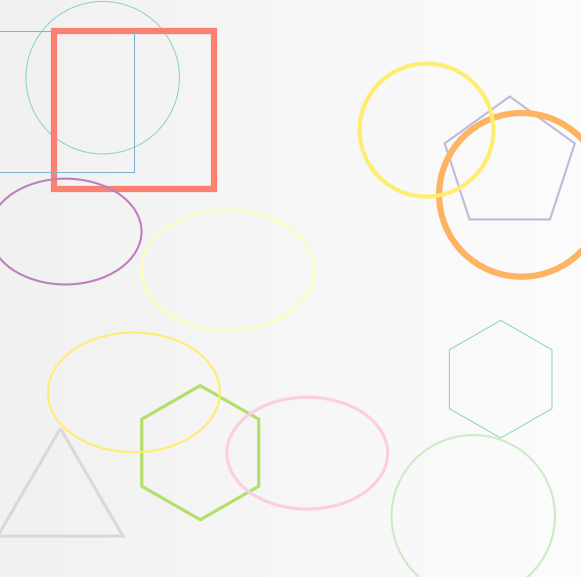[{"shape": "circle", "thickness": 0.5, "radius": 0.66, "center": [0.177, 0.865]}, {"shape": "hexagon", "thickness": 0.5, "radius": 0.51, "center": [0.861, 0.342]}, {"shape": "oval", "thickness": 1, "radius": 0.74, "center": [0.392, 0.531]}, {"shape": "pentagon", "thickness": 1, "radius": 0.59, "center": [0.877, 0.714]}, {"shape": "square", "thickness": 3, "radius": 0.69, "center": [0.23, 0.809]}, {"shape": "square", "thickness": 0.5, "radius": 0.61, "center": [0.108, 0.824]}, {"shape": "circle", "thickness": 3, "radius": 0.71, "center": [0.897, 0.662]}, {"shape": "hexagon", "thickness": 1.5, "radius": 0.58, "center": [0.344, 0.215]}, {"shape": "oval", "thickness": 1.5, "radius": 0.69, "center": [0.529, 0.214]}, {"shape": "triangle", "thickness": 1.5, "radius": 0.62, "center": [0.104, 0.133]}, {"shape": "oval", "thickness": 1, "radius": 0.65, "center": [0.113, 0.598]}, {"shape": "circle", "thickness": 1, "radius": 0.7, "center": [0.814, 0.105]}, {"shape": "circle", "thickness": 2, "radius": 0.58, "center": [0.734, 0.774]}, {"shape": "oval", "thickness": 1, "radius": 0.74, "center": [0.23, 0.32]}]